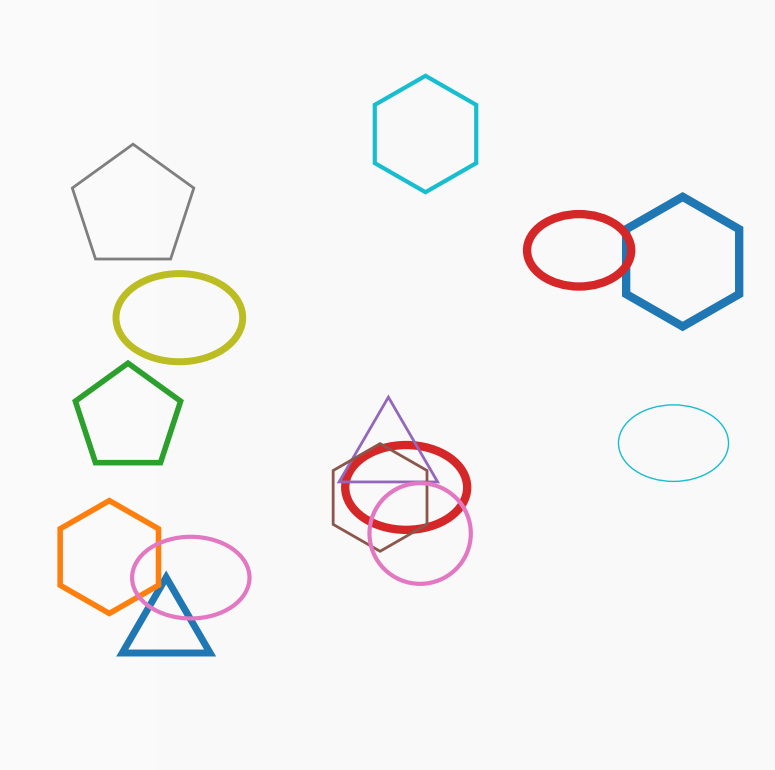[{"shape": "hexagon", "thickness": 3, "radius": 0.42, "center": [0.881, 0.66]}, {"shape": "triangle", "thickness": 2.5, "radius": 0.33, "center": [0.214, 0.185]}, {"shape": "hexagon", "thickness": 2, "radius": 0.37, "center": [0.141, 0.277]}, {"shape": "pentagon", "thickness": 2, "radius": 0.36, "center": [0.165, 0.457]}, {"shape": "oval", "thickness": 3, "radius": 0.39, "center": [0.524, 0.367]}, {"shape": "oval", "thickness": 3, "radius": 0.34, "center": [0.747, 0.675]}, {"shape": "triangle", "thickness": 1, "radius": 0.37, "center": [0.501, 0.411]}, {"shape": "hexagon", "thickness": 1, "radius": 0.35, "center": [0.49, 0.354]}, {"shape": "oval", "thickness": 1.5, "radius": 0.38, "center": [0.246, 0.25]}, {"shape": "circle", "thickness": 1.5, "radius": 0.33, "center": [0.542, 0.307]}, {"shape": "pentagon", "thickness": 1, "radius": 0.41, "center": [0.172, 0.73]}, {"shape": "oval", "thickness": 2.5, "radius": 0.41, "center": [0.231, 0.587]}, {"shape": "hexagon", "thickness": 1.5, "radius": 0.38, "center": [0.549, 0.826]}, {"shape": "oval", "thickness": 0.5, "radius": 0.36, "center": [0.869, 0.425]}]